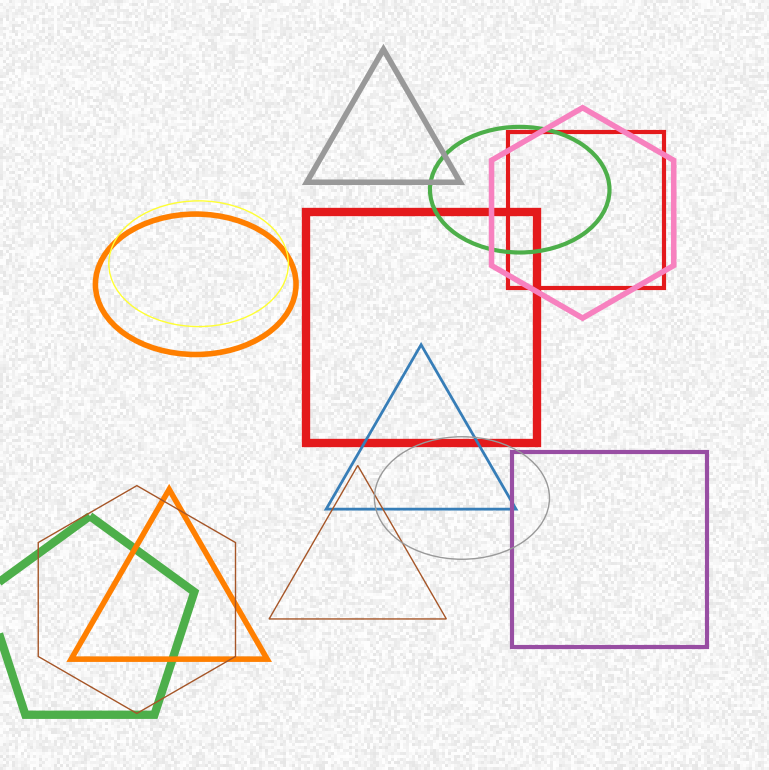[{"shape": "square", "thickness": 3, "radius": 0.75, "center": [0.548, 0.574]}, {"shape": "square", "thickness": 1.5, "radius": 0.51, "center": [0.761, 0.727]}, {"shape": "triangle", "thickness": 1, "radius": 0.71, "center": [0.547, 0.41]}, {"shape": "oval", "thickness": 1.5, "radius": 0.58, "center": [0.675, 0.754]}, {"shape": "pentagon", "thickness": 3, "radius": 0.71, "center": [0.117, 0.187]}, {"shape": "square", "thickness": 1.5, "radius": 0.63, "center": [0.792, 0.286]}, {"shape": "oval", "thickness": 2, "radius": 0.65, "center": [0.254, 0.631]}, {"shape": "triangle", "thickness": 2, "radius": 0.73, "center": [0.22, 0.217]}, {"shape": "oval", "thickness": 0.5, "radius": 0.58, "center": [0.258, 0.658]}, {"shape": "triangle", "thickness": 0.5, "radius": 0.66, "center": [0.465, 0.263]}, {"shape": "hexagon", "thickness": 0.5, "radius": 0.74, "center": [0.178, 0.221]}, {"shape": "hexagon", "thickness": 2, "radius": 0.68, "center": [0.757, 0.723]}, {"shape": "oval", "thickness": 0.5, "radius": 0.57, "center": [0.6, 0.353]}, {"shape": "triangle", "thickness": 2, "radius": 0.58, "center": [0.498, 0.821]}]